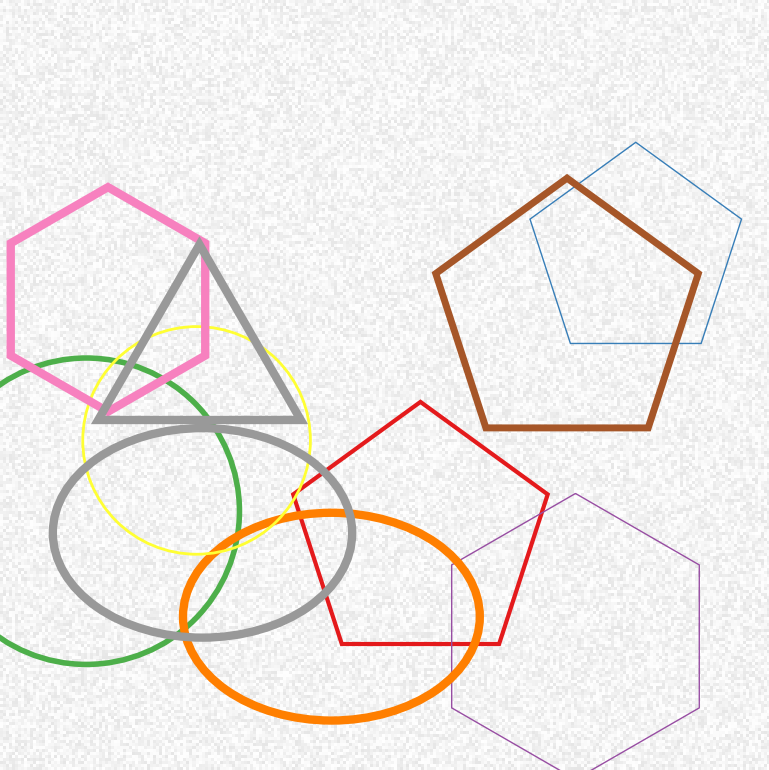[{"shape": "pentagon", "thickness": 1.5, "radius": 0.87, "center": [0.546, 0.304]}, {"shape": "pentagon", "thickness": 0.5, "radius": 0.72, "center": [0.826, 0.671]}, {"shape": "circle", "thickness": 2, "radius": 0.99, "center": [0.112, 0.336]}, {"shape": "hexagon", "thickness": 0.5, "radius": 0.93, "center": [0.747, 0.173]}, {"shape": "oval", "thickness": 3, "radius": 0.96, "center": [0.43, 0.199]}, {"shape": "circle", "thickness": 1, "radius": 0.74, "center": [0.255, 0.428]}, {"shape": "pentagon", "thickness": 2.5, "radius": 0.9, "center": [0.736, 0.589]}, {"shape": "hexagon", "thickness": 3, "radius": 0.73, "center": [0.14, 0.611]}, {"shape": "oval", "thickness": 3, "radius": 0.97, "center": [0.263, 0.308]}, {"shape": "triangle", "thickness": 3, "radius": 0.76, "center": [0.259, 0.531]}]